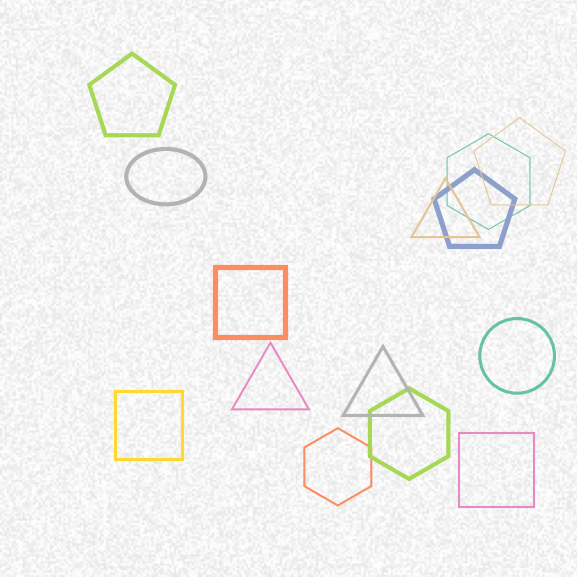[{"shape": "circle", "thickness": 1.5, "radius": 0.32, "center": [0.895, 0.383]}, {"shape": "hexagon", "thickness": 0.5, "radius": 0.41, "center": [0.846, 0.685]}, {"shape": "hexagon", "thickness": 1, "radius": 0.33, "center": [0.585, 0.191]}, {"shape": "square", "thickness": 2.5, "radius": 0.3, "center": [0.433, 0.476]}, {"shape": "pentagon", "thickness": 2.5, "radius": 0.37, "center": [0.822, 0.632]}, {"shape": "triangle", "thickness": 1, "radius": 0.38, "center": [0.468, 0.329]}, {"shape": "square", "thickness": 1, "radius": 0.32, "center": [0.86, 0.185]}, {"shape": "hexagon", "thickness": 2, "radius": 0.39, "center": [0.708, 0.248]}, {"shape": "pentagon", "thickness": 2, "radius": 0.39, "center": [0.229, 0.828]}, {"shape": "square", "thickness": 1.5, "radius": 0.29, "center": [0.257, 0.263]}, {"shape": "triangle", "thickness": 1, "radius": 0.34, "center": [0.771, 0.623]}, {"shape": "pentagon", "thickness": 0.5, "radius": 0.42, "center": [0.9, 0.712]}, {"shape": "triangle", "thickness": 1.5, "radius": 0.4, "center": [0.663, 0.32]}, {"shape": "oval", "thickness": 2, "radius": 0.34, "center": [0.287, 0.693]}]